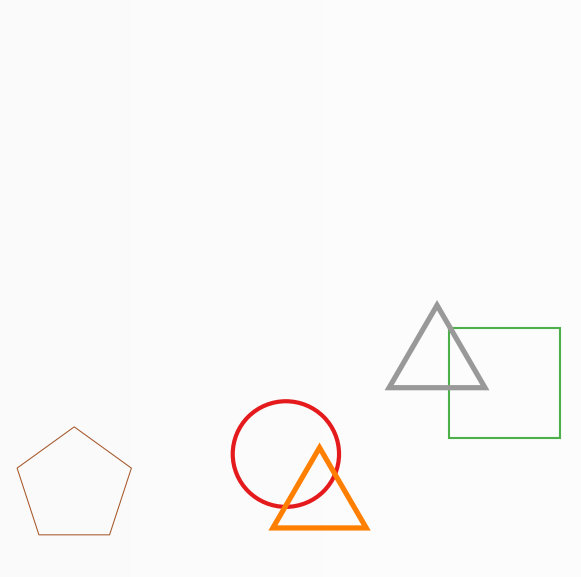[{"shape": "circle", "thickness": 2, "radius": 0.46, "center": [0.492, 0.213]}, {"shape": "square", "thickness": 1, "radius": 0.48, "center": [0.867, 0.337]}, {"shape": "triangle", "thickness": 2.5, "radius": 0.46, "center": [0.55, 0.131]}, {"shape": "pentagon", "thickness": 0.5, "radius": 0.52, "center": [0.128, 0.157]}, {"shape": "triangle", "thickness": 2.5, "radius": 0.48, "center": [0.752, 0.375]}]